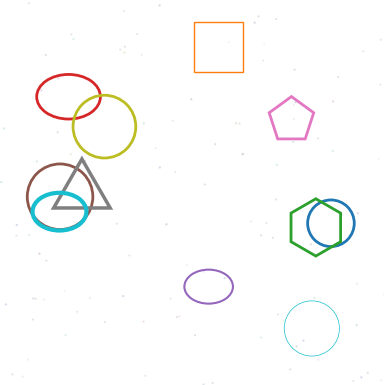[{"shape": "circle", "thickness": 2, "radius": 0.3, "center": [0.86, 0.42]}, {"shape": "square", "thickness": 1, "radius": 0.32, "center": [0.568, 0.878]}, {"shape": "hexagon", "thickness": 2, "radius": 0.37, "center": [0.82, 0.409]}, {"shape": "oval", "thickness": 2, "radius": 0.41, "center": [0.178, 0.749]}, {"shape": "oval", "thickness": 1.5, "radius": 0.32, "center": [0.542, 0.255]}, {"shape": "circle", "thickness": 2, "radius": 0.43, "center": [0.156, 0.489]}, {"shape": "pentagon", "thickness": 2, "radius": 0.3, "center": [0.757, 0.688]}, {"shape": "triangle", "thickness": 2.5, "radius": 0.42, "center": [0.213, 0.502]}, {"shape": "circle", "thickness": 2, "radius": 0.41, "center": [0.271, 0.671]}, {"shape": "oval", "thickness": 3, "radius": 0.35, "center": [0.154, 0.45]}, {"shape": "circle", "thickness": 0.5, "radius": 0.36, "center": [0.81, 0.147]}]